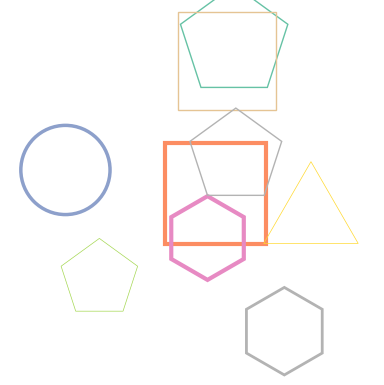[{"shape": "pentagon", "thickness": 1, "radius": 0.73, "center": [0.608, 0.892]}, {"shape": "square", "thickness": 3, "radius": 0.65, "center": [0.559, 0.498]}, {"shape": "circle", "thickness": 2.5, "radius": 0.58, "center": [0.17, 0.559]}, {"shape": "hexagon", "thickness": 3, "radius": 0.54, "center": [0.539, 0.382]}, {"shape": "pentagon", "thickness": 0.5, "radius": 0.52, "center": [0.258, 0.276]}, {"shape": "triangle", "thickness": 0.5, "radius": 0.71, "center": [0.808, 0.438]}, {"shape": "square", "thickness": 1, "radius": 0.64, "center": [0.59, 0.842]}, {"shape": "pentagon", "thickness": 1, "radius": 0.63, "center": [0.613, 0.594]}, {"shape": "hexagon", "thickness": 2, "radius": 0.57, "center": [0.739, 0.14]}]